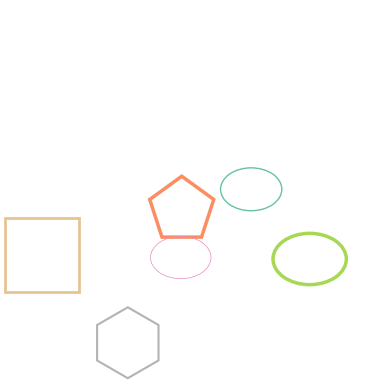[{"shape": "oval", "thickness": 1, "radius": 0.4, "center": [0.652, 0.508]}, {"shape": "pentagon", "thickness": 2.5, "radius": 0.44, "center": [0.472, 0.455]}, {"shape": "oval", "thickness": 0.5, "radius": 0.39, "center": [0.47, 0.331]}, {"shape": "oval", "thickness": 2.5, "radius": 0.48, "center": [0.804, 0.327]}, {"shape": "square", "thickness": 2, "radius": 0.48, "center": [0.11, 0.337]}, {"shape": "hexagon", "thickness": 1.5, "radius": 0.46, "center": [0.332, 0.11]}]